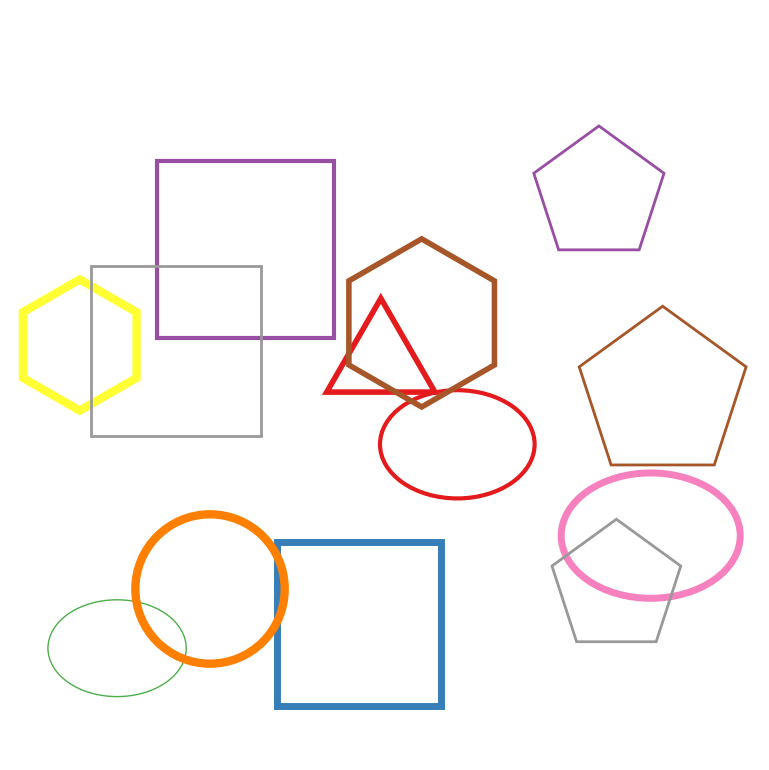[{"shape": "oval", "thickness": 1.5, "radius": 0.5, "center": [0.594, 0.423]}, {"shape": "triangle", "thickness": 2, "radius": 0.41, "center": [0.495, 0.531]}, {"shape": "square", "thickness": 2.5, "radius": 0.53, "center": [0.467, 0.19]}, {"shape": "oval", "thickness": 0.5, "radius": 0.45, "center": [0.152, 0.158]}, {"shape": "pentagon", "thickness": 1, "radius": 0.44, "center": [0.778, 0.747]}, {"shape": "square", "thickness": 1.5, "radius": 0.57, "center": [0.319, 0.676]}, {"shape": "circle", "thickness": 3, "radius": 0.48, "center": [0.273, 0.235]}, {"shape": "hexagon", "thickness": 3, "radius": 0.43, "center": [0.104, 0.552]}, {"shape": "hexagon", "thickness": 2, "radius": 0.55, "center": [0.548, 0.581]}, {"shape": "pentagon", "thickness": 1, "radius": 0.57, "center": [0.861, 0.488]}, {"shape": "oval", "thickness": 2.5, "radius": 0.58, "center": [0.845, 0.304]}, {"shape": "square", "thickness": 1, "radius": 0.55, "center": [0.228, 0.544]}, {"shape": "pentagon", "thickness": 1, "radius": 0.44, "center": [0.8, 0.238]}]